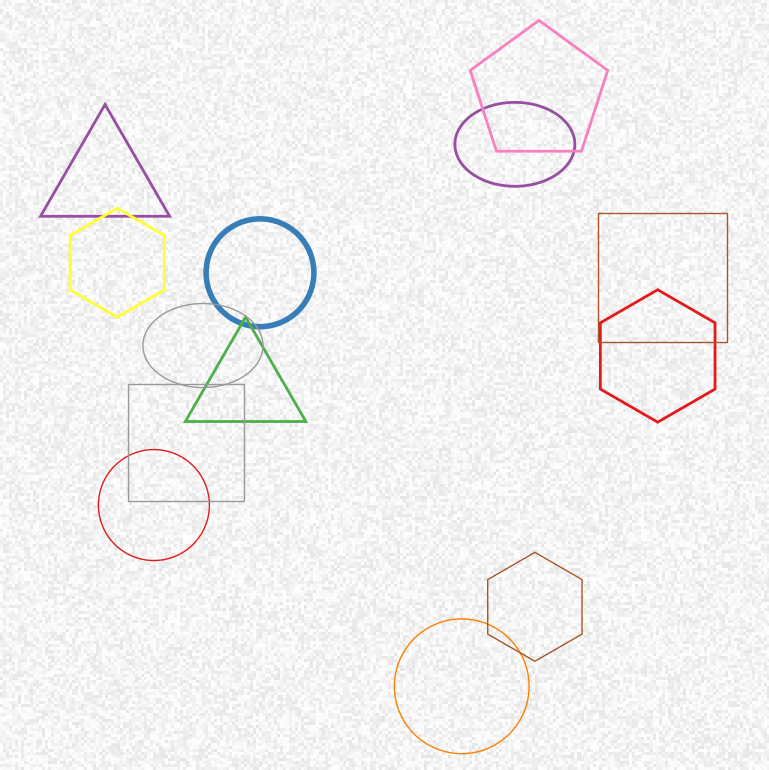[{"shape": "hexagon", "thickness": 1, "radius": 0.43, "center": [0.854, 0.538]}, {"shape": "circle", "thickness": 0.5, "radius": 0.36, "center": [0.2, 0.344]}, {"shape": "circle", "thickness": 2, "radius": 0.35, "center": [0.338, 0.646]}, {"shape": "triangle", "thickness": 1, "radius": 0.45, "center": [0.319, 0.498]}, {"shape": "triangle", "thickness": 1, "radius": 0.48, "center": [0.136, 0.768]}, {"shape": "oval", "thickness": 1, "radius": 0.39, "center": [0.669, 0.813]}, {"shape": "circle", "thickness": 0.5, "radius": 0.44, "center": [0.6, 0.109]}, {"shape": "hexagon", "thickness": 1, "radius": 0.35, "center": [0.152, 0.659]}, {"shape": "square", "thickness": 0.5, "radius": 0.42, "center": [0.86, 0.639]}, {"shape": "hexagon", "thickness": 0.5, "radius": 0.35, "center": [0.695, 0.212]}, {"shape": "pentagon", "thickness": 1, "radius": 0.47, "center": [0.7, 0.88]}, {"shape": "square", "thickness": 0.5, "radius": 0.38, "center": [0.241, 0.426]}, {"shape": "oval", "thickness": 0.5, "radius": 0.39, "center": [0.264, 0.551]}]